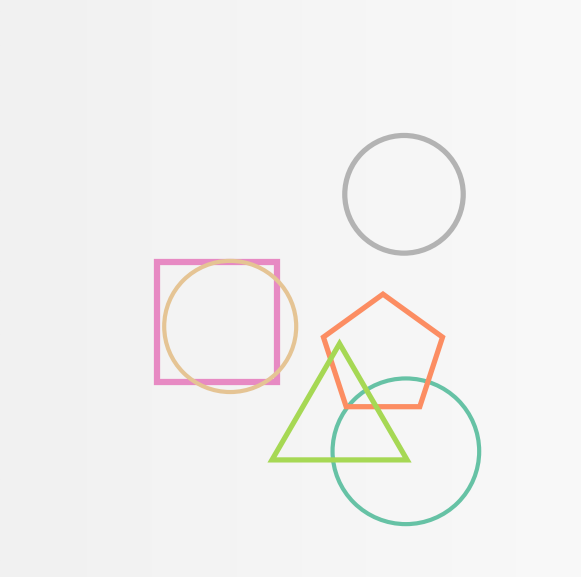[{"shape": "circle", "thickness": 2, "radius": 0.63, "center": [0.698, 0.218]}, {"shape": "pentagon", "thickness": 2.5, "radius": 0.54, "center": [0.659, 0.382]}, {"shape": "square", "thickness": 3, "radius": 0.52, "center": [0.373, 0.441]}, {"shape": "triangle", "thickness": 2.5, "radius": 0.67, "center": [0.584, 0.27]}, {"shape": "circle", "thickness": 2, "radius": 0.57, "center": [0.396, 0.434]}, {"shape": "circle", "thickness": 2.5, "radius": 0.51, "center": [0.695, 0.663]}]